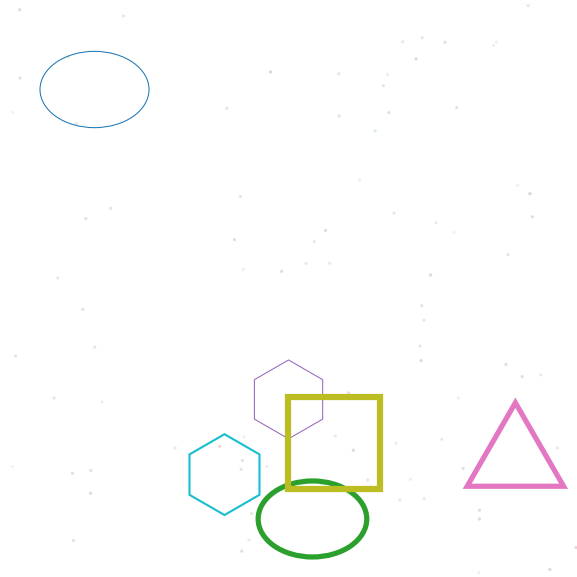[{"shape": "oval", "thickness": 0.5, "radius": 0.47, "center": [0.164, 0.844]}, {"shape": "oval", "thickness": 2.5, "radius": 0.47, "center": [0.541, 0.1]}, {"shape": "hexagon", "thickness": 0.5, "radius": 0.34, "center": [0.5, 0.308]}, {"shape": "triangle", "thickness": 2.5, "radius": 0.48, "center": [0.892, 0.205]}, {"shape": "square", "thickness": 3, "radius": 0.4, "center": [0.579, 0.232]}, {"shape": "hexagon", "thickness": 1, "radius": 0.35, "center": [0.389, 0.177]}]